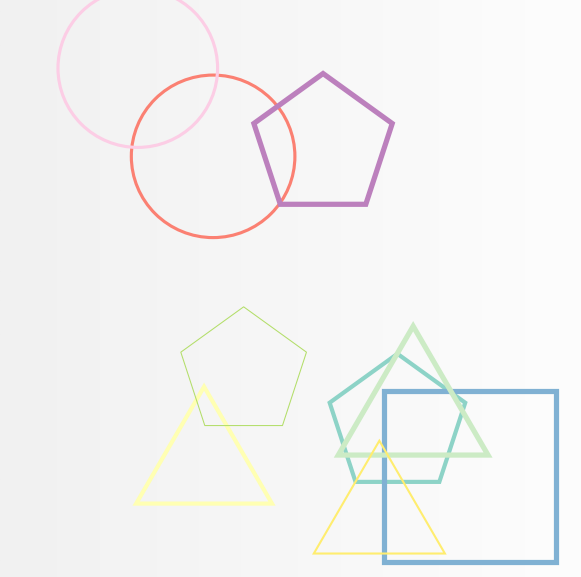[{"shape": "pentagon", "thickness": 2, "radius": 0.61, "center": [0.684, 0.264]}, {"shape": "triangle", "thickness": 2, "radius": 0.67, "center": [0.351, 0.195]}, {"shape": "circle", "thickness": 1.5, "radius": 0.7, "center": [0.367, 0.728]}, {"shape": "square", "thickness": 2.5, "radius": 0.74, "center": [0.808, 0.174]}, {"shape": "pentagon", "thickness": 0.5, "radius": 0.57, "center": [0.419, 0.354]}, {"shape": "circle", "thickness": 1.5, "radius": 0.69, "center": [0.237, 0.881]}, {"shape": "pentagon", "thickness": 2.5, "radius": 0.63, "center": [0.556, 0.747]}, {"shape": "triangle", "thickness": 2.5, "radius": 0.74, "center": [0.711, 0.286]}, {"shape": "triangle", "thickness": 1, "radius": 0.65, "center": [0.653, 0.106]}]